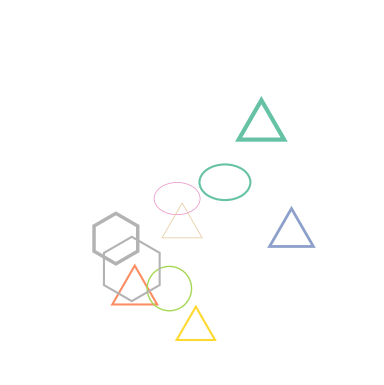[{"shape": "oval", "thickness": 1.5, "radius": 0.33, "center": [0.584, 0.527]}, {"shape": "triangle", "thickness": 3, "radius": 0.34, "center": [0.679, 0.672]}, {"shape": "triangle", "thickness": 1.5, "radius": 0.34, "center": [0.35, 0.243]}, {"shape": "triangle", "thickness": 2, "radius": 0.33, "center": [0.757, 0.393]}, {"shape": "oval", "thickness": 0.5, "radius": 0.3, "center": [0.46, 0.484]}, {"shape": "circle", "thickness": 1, "radius": 0.29, "center": [0.44, 0.25]}, {"shape": "triangle", "thickness": 1.5, "radius": 0.29, "center": [0.509, 0.146]}, {"shape": "triangle", "thickness": 0.5, "radius": 0.3, "center": [0.473, 0.412]}, {"shape": "hexagon", "thickness": 2.5, "radius": 0.33, "center": [0.301, 0.38]}, {"shape": "hexagon", "thickness": 1.5, "radius": 0.42, "center": [0.342, 0.301]}]